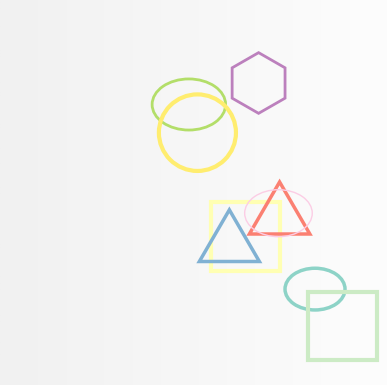[{"shape": "oval", "thickness": 2.5, "radius": 0.39, "center": [0.813, 0.249]}, {"shape": "square", "thickness": 3, "radius": 0.45, "center": [0.633, 0.386]}, {"shape": "triangle", "thickness": 2.5, "radius": 0.45, "center": [0.722, 0.437]}, {"shape": "triangle", "thickness": 2.5, "radius": 0.45, "center": [0.592, 0.365]}, {"shape": "oval", "thickness": 2, "radius": 0.47, "center": [0.487, 0.729]}, {"shape": "oval", "thickness": 1, "radius": 0.44, "center": [0.719, 0.446]}, {"shape": "hexagon", "thickness": 2, "radius": 0.39, "center": [0.667, 0.784]}, {"shape": "square", "thickness": 3, "radius": 0.44, "center": [0.883, 0.153]}, {"shape": "circle", "thickness": 3, "radius": 0.5, "center": [0.509, 0.655]}]